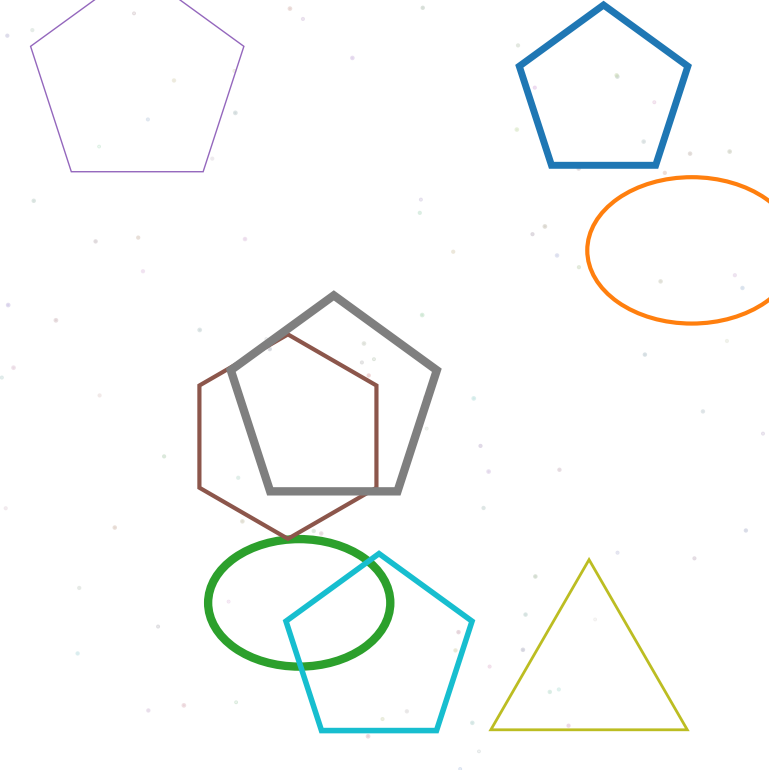[{"shape": "pentagon", "thickness": 2.5, "radius": 0.58, "center": [0.784, 0.878]}, {"shape": "oval", "thickness": 1.5, "radius": 0.68, "center": [0.898, 0.675]}, {"shape": "oval", "thickness": 3, "radius": 0.59, "center": [0.389, 0.217]}, {"shape": "pentagon", "thickness": 0.5, "radius": 0.73, "center": [0.178, 0.895]}, {"shape": "hexagon", "thickness": 1.5, "radius": 0.66, "center": [0.374, 0.433]}, {"shape": "pentagon", "thickness": 3, "radius": 0.7, "center": [0.434, 0.476]}, {"shape": "triangle", "thickness": 1, "radius": 0.74, "center": [0.765, 0.126]}, {"shape": "pentagon", "thickness": 2, "radius": 0.64, "center": [0.492, 0.154]}]